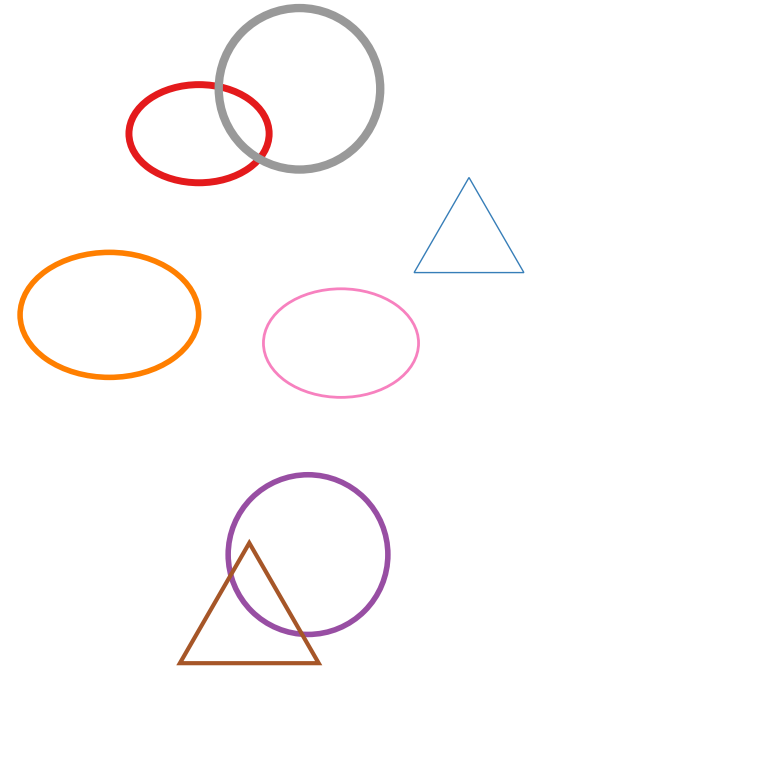[{"shape": "oval", "thickness": 2.5, "radius": 0.46, "center": [0.258, 0.826]}, {"shape": "triangle", "thickness": 0.5, "radius": 0.41, "center": [0.609, 0.687]}, {"shape": "circle", "thickness": 2, "radius": 0.52, "center": [0.4, 0.28]}, {"shape": "oval", "thickness": 2, "radius": 0.58, "center": [0.142, 0.591]}, {"shape": "triangle", "thickness": 1.5, "radius": 0.52, "center": [0.324, 0.191]}, {"shape": "oval", "thickness": 1, "radius": 0.5, "center": [0.443, 0.554]}, {"shape": "circle", "thickness": 3, "radius": 0.52, "center": [0.389, 0.885]}]